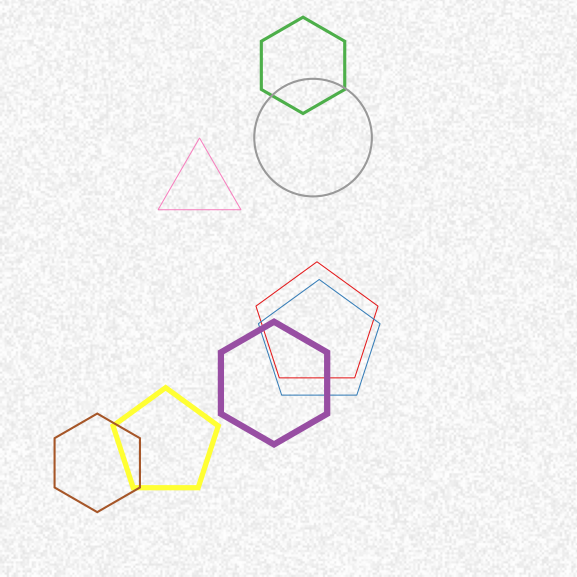[{"shape": "pentagon", "thickness": 0.5, "radius": 0.56, "center": [0.549, 0.435]}, {"shape": "pentagon", "thickness": 0.5, "radius": 0.55, "center": [0.553, 0.404]}, {"shape": "hexagon", "thickness": 1.5, "radius": 0.42, "center": [0.525, 0.886]}, {"shape": "hexagon", "thickness": 3, "radius": 0.53, "center": [0.475, 0.336]}, {"shape": "pentagon", "thickness": 2.5, "radius": 0.48, "center": [0.287, 0.232]}, {"shape": "hexagon", "thickness": 1, "radius": 0.43, "center": [0.168, 0.198]}, {"shape": "triangle", "thickness": 0.5, "radius": 0.41, "center": [0.345, 0.677]}, {"shape": "circle", "thickness": 1, "radius": 0.51, "center": [0.542, 0.761]}]